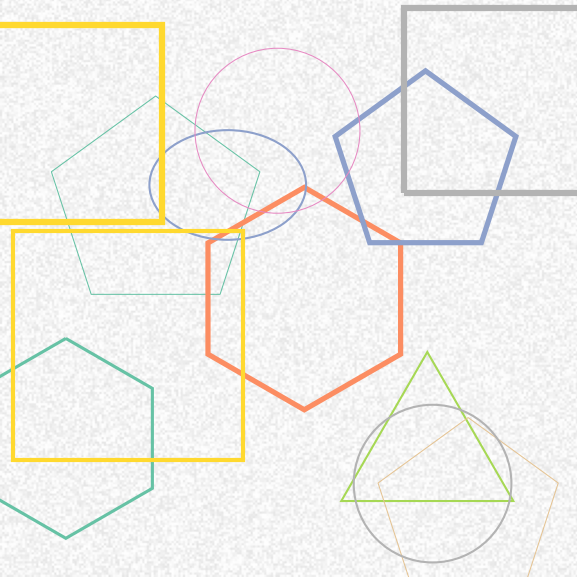[{"shape": "pentagon", "thickness": 0.5, "radius": 0.95, "center": [0.269, 0.643]}, {"shape": "hexagon", "thickness": 1.5, "radius": 0.87, "center": [0.114, 0.24]}, {"shape": "hexagon", "thickness": 2.5, "radius": 0.96, "center": [0.527, 0.482]}, {"shape": "oval", "thickness": 1, "radius": 0.68, "center": [0.394, 0.679]}, {"shape": "pentagon", "thickness": 2.5, "radius": 0.82, "center": [0.737, 0.712]}, {"shape": "circle", "thickness": 0.5, "radius": 0.71, "center": [0.48, 0.773]}, {"shape": "triangle", "thickness": 1, "radius": 0.86, "center": [0.74, 0.218]}, {"shape": "square", "thickness": 2, "radius": 0.99, "center": [0.221, 0.401]}, {"shape": "square", "thickness": 3, "radius": 0.85, "center": [0.111, 0.786]}, {"shape": "pentagon", "thickness": 0.5, "radius": 0.82, "center": [0.811, 0.112]}, {"shape": "square", "thickness": 3, "radius": 0.8, "center": [0.86, 0.825]}, {"shape": "circle", "thickness": 1, "radius": 0.68, "center": [0.749, 0.162]}]